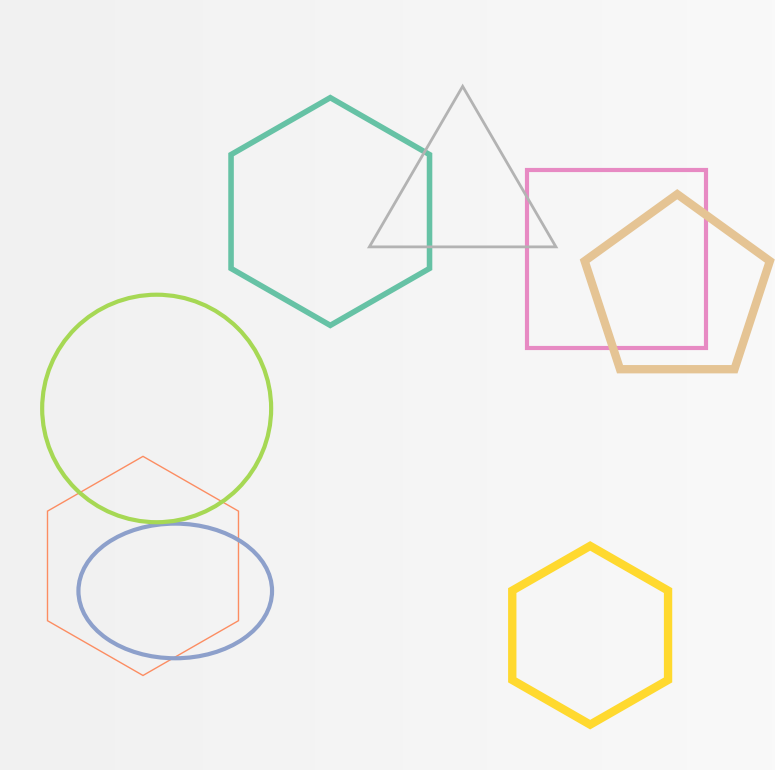[{"shape": "hexagon", "thickness": 2, "radius": 0.74, "center": [0.426, 0.725]}, {"shape": "hexagon", "thickness": 0.5, "radius": 0.71, "center": [0.185, 0.265]}, {"shape": "oval", "thickness": 1.5, "radius": 0.62, "center": [0.226, 0.233]}, {"shape": "square", "thickness": 1.5, "radius": 0.58, "center": [0.795, 0.664]}, {"shape": "circle", "thickness": 1.5, "radius": 0.74, "center": [0.202, 0.47]}, {"shape": "hexagon", "thickness": 3, "radius": 0.58, "center": [0.762, 0.175]}, {"shape": "pentagon", "thickness": 3, "radius": 0.63, "center": [0.874, 0.622]}, {"shape": "triangle", "thickness": 1, "radius": 0.69, "center": [0.597, 0.749]}]